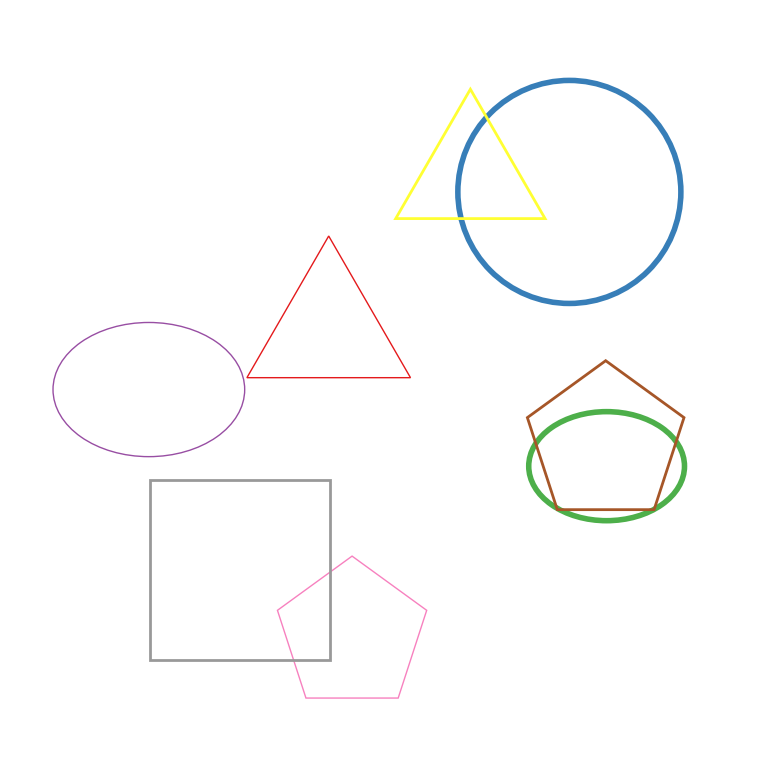[{"shape": "triangle", "thickness": 0.5, "radius": 0.61, "center": [0.427, 0.571]}, {"shape": "circle", "thickness": 2, "radius": 0.72, "center": [0.739, 0.751]}, {"shape": "oval", "thickness": 2, "radius": 0.51, "center": [0.788, 0.395]}, {"shape": "oval", "thickness": 0.5, "radius": 0.62, "center": [0.193, 0.494]}, {"shape": "triangle", "thickness": 1, "radius": 0.56, "center": [0.611, 0.772]}, {"shape": "pentagon", "thickness": 1, "radius": 0.53, "center": [0.787, 0.425]}, {"shape": "pentagon", "thickness": 0.5, "radius": 0.51, "center": [0.457, 0.176]}, {"shape": "square", "thickness": 1, "radius": 0.58, "center": [0.311, 0.26]}]